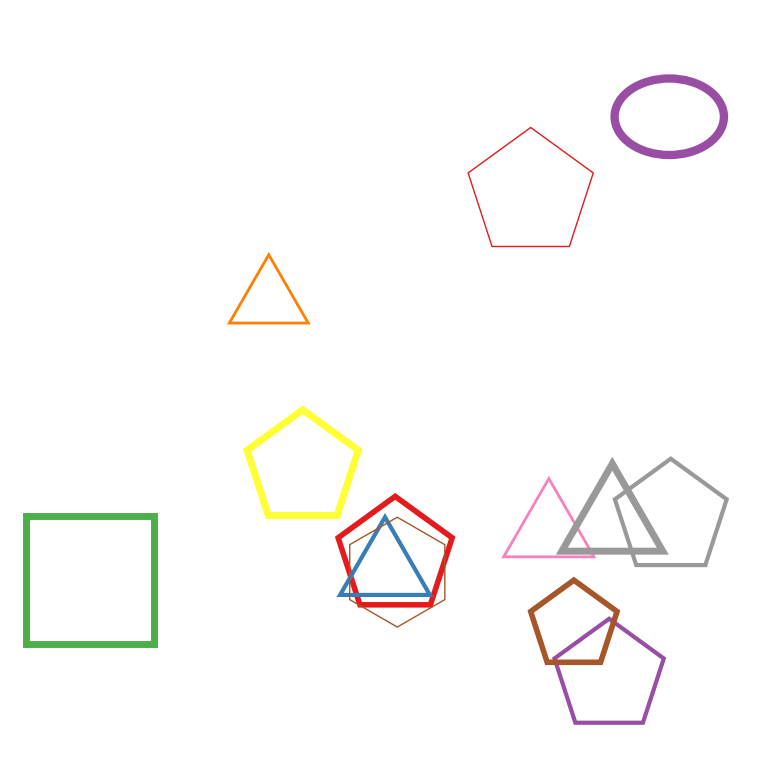[{"shape": "pentagon", "thickness": 0.5, "radius": 0.43, "center": [0.689, 0.749]}, {"shape": "pentagon", "thickness": 2, "radius": 0.39, "center": [0.513, 0.278]}, {"shape": "triangle", "thickness": 1.5, "radius": 0.34, "center": [0.5, 0.261]}, {"shape": "square", "thickness": 2.5, "radius": 0.41, "center": [0.117, 0.247]}, {"shape": "oval", "thickness": 3, "radius": 0.35, "center": [0.869, 0.848]}, {"shape": "pentagon", "thickness": 1.5, "radius": 0.37, "center": [0.791, 0.122]}, {"shape": "triangle", "thickness": 1, "radius": 0.3, "center": [0.349, 0.61]}, {"shape": "pentagon", "thickness": 2.5, "radius": 0.38, "center": [0.393, 0.392]}, {"shape": "hexagon", "thickness": 0.5, "radius": 0.36, "center": [0.516, 0.257]}, {"shape": "pentagon", "thickness": 2, "radius": 0.29, "center": [0.745, 0.188]}, {"shape": "triangle", "thickness": 1, "radius": 0.34, "center": [0.713, 0.311]}, {"shape": "pentagon", "thickness": 1.5, "radius": 0.38, "center": [0.871, 0.328]}, {"shape": "triangle", "thickness": 2.5, "radius": 0.38, "center": [0.795, 0.322]}]